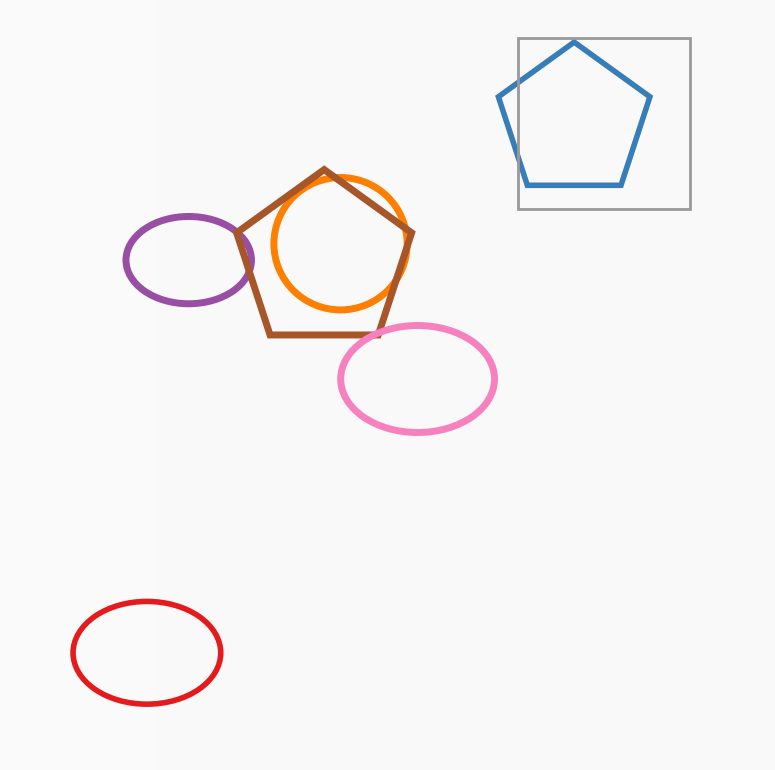[{"shape": "oval", "thickness": 2, "radius": 0.48, "center": [0.19, 0.152]}, {"shape": "pentagon", "thickness": 2, "radius": 0.51, "center": [0.741, 0.843]}, {"shape": "oval", "thickness": 2.5, "radius": 0.4, "center": [0.244, 0.662]}, {"shape": "circle", "thickness": 2.5, "radius": 0.43, "center": [0.439, 0.684]}, {"shape": "pentagon", "thickness": 2.5, "radius": 0.59, "center": [0.418, 0.661]}, {"shape": "oval", "thickness": 2.5, "radius": 0.5, "center": [0.539, 0.508]}, {"shape": "square", "thickness": 1, "radius": 0.56, "center": [0.779, 0.84]}]